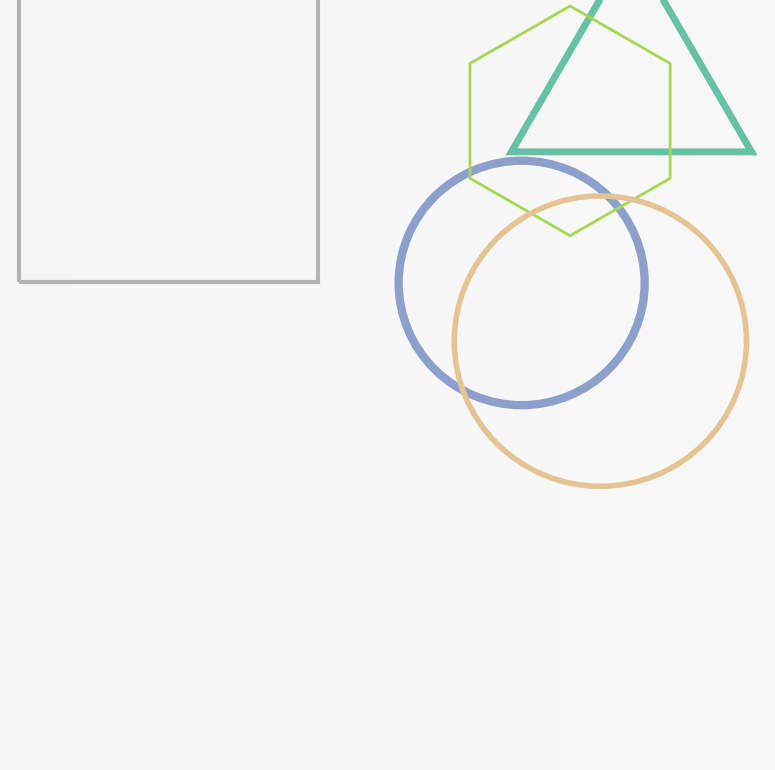[{"shape": "triangle", "thickness": 2.5, "radius": 0.89, "center": [0.815, 0.892]}, {"shape": "circle", "thickness": 3, "radius": 0.79, "center": [0.673, 0.633]}, {"shape": "hexagon", "thickness": 1, "radius": 0.75, "center": [0.736, 0.843]}, {"shape": "circle", "thickness": 2, "radius": 0.94, "center": [0.775, 0.557]}, {"shape": "square", "thickness": 1.5, "radius": 0.96, "center": [0.218, 0.826]}]